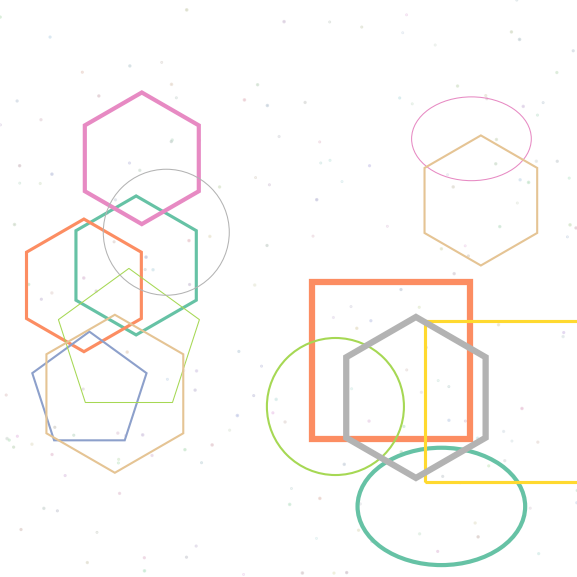[{"shape": "oval", "thickness": 2, "radius": 0.73, "center": [0.764, 0.122]}, {"shape": "hexagon", "thickness": 1.5, "radius": 0.6, "center": [0.236, 0.54]}, {"shape": "hexagon", "thickness": 1.5, "radius": 0.57, "center": [0.145, 0.505]}, {"shape": "square", "thickness": 3, "radius": 0.68, "center": [0.677, 0.375]}, {"shape": "pentagon", "thickness": 1, "radius": 0.52, "center": [0.155, 0.321]}, {"shape": "oval", "thickness": 0.5, "radius": 0.52, "center": [0.816, 0.759]}, {"shape": "hexagon", "thickness": 2, "radius": 0.57, "center": [0.246, 0.725]}, {"shape": "circle", "thickness": 1, "radius": 0.59, "center": [0.581, 0.295]}, {"shape": "pentagon", "thickness": 0.5, "radius": 0.64, "center": [0.223, 0.406]}, {"shape": "square", "thickness": 1.5, "radius": 0.7, "center": [0.875, 0.304]}, {"shape": "hexagon", "thickness": 1, "radius": 0.68, "center": [0.199, 0.317]}, {"shape": "hexagon", "thickness": 1, "radius": 0.56, "center": [0.833, 0.652]}, {"shape": "hexagon", "thickness": 3, "radius": 0.7, "center": [0.72, 0.311]}, {"shape": "circle", "thickness": 0.5, "radius": 0.55, "center": [0.288, 0.597]}]